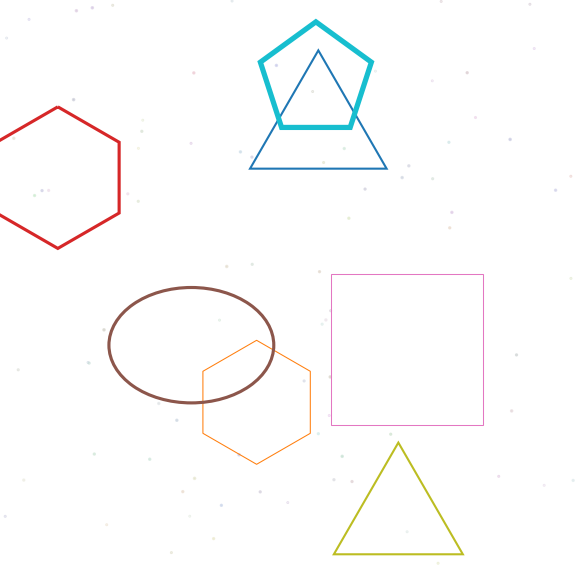[{"shape": "triangle", "thickness": 1, "radius": 0.68, "center": [0.551, 0.775]}, {"shape": "hexagon", "thickness": 0.5, "radius": 0.54, "center": [0.444, 0.303]}, {"shape": "hexagon", "thickness": 1.5, "radius": 0.61, "center": [0.1, 0.692]}, {"shape": "oval", "thickness": 1.5, "radius": 0.71, "center": [0.331, 0.401]}, {"shape": "square", "thickness": 0.5, "radius": 0.66, "center": [0.705, 0.394]}, {"shape": "triangle", "thickness": 1, "radius": 0.64, "center": [0.69, 0.104]}, {"shape": "pentagon", "thickness": 2.5, "radius": 0.51, "center": [0.547, 0.86]}]